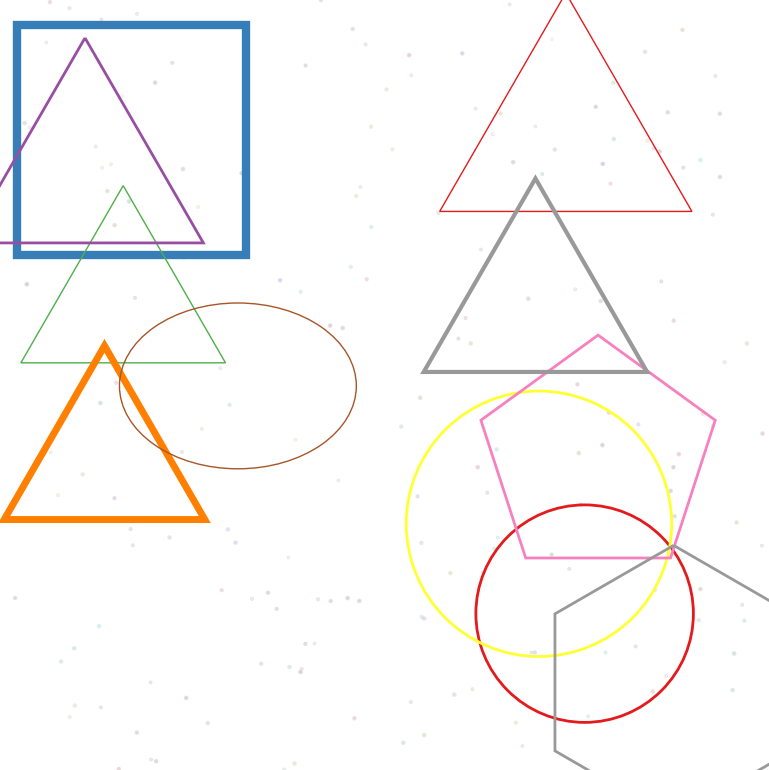[{"shape": "triangle", "thickness": 0.5, "radius": 0.95, "center": [0.735, 0.82]}, {"shape": "circle", "thickness": 1, "radius": 0.71, "center": [0.759, 0.203]}, {"shape": "square", "thickness": 3, "radius": 0.74, "center": [0.171, 0.818]}, {"shape": "triangle", "thickness": 0.5, "radius": 0.77, "center": [0.16, 0.605]}, {"shape": "triangle", "thickness": 1, "radius": 0.89, "center": [0.11, 0.773]}, {"shape": "triangle", "thickness": 2.5, "radius": 0.75, "center": [0.136, 0.4]}, {"shape": "circle", "thickness": 1, "radius": 0.86, "center": [0.7, 0.32]}, {"shape": "oval", "thickness": 0.5, "radius": 0.77, "center": [0.309, 0.499]}, {"shape": "pentagon", "thickness": 1, "radius": 0.8, "center": [0.777, 0.405]}, {"shape": "triangle", "thickness": 1.5, "radius": 0.84, "center": [0.695, 0.601]}, {"shape": "hexagon", "thickness": 1, "radius": 0.89, "center": [0.875, 0.114]}]